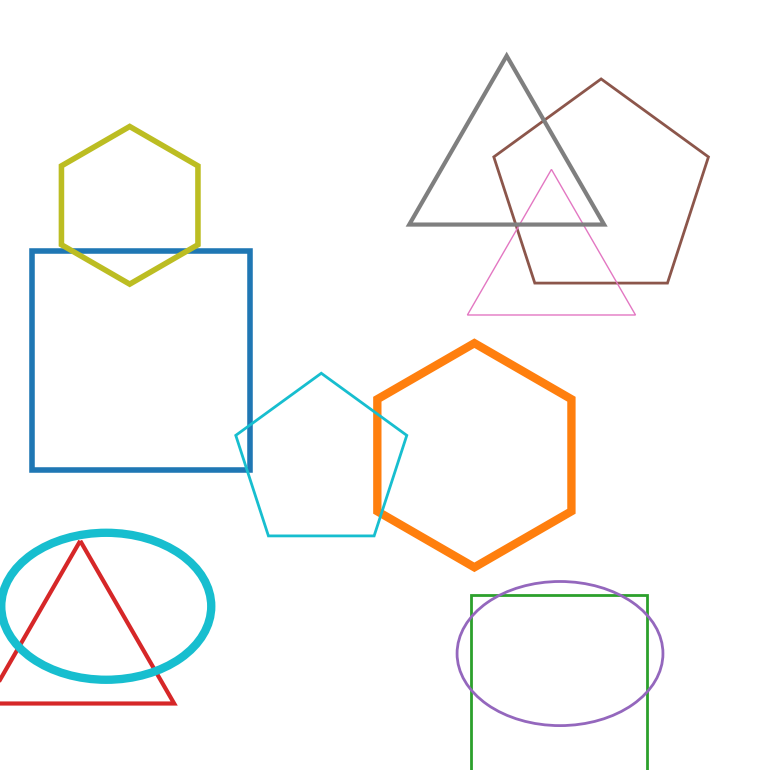[{"shape": "square", "thickness": 2, "radius": 0.71, "center": [0.183, 0.532]}, {"shape": "hexagon", "thickness": 3, "radius": 0.73, "center": [0.616, 0.409]}, {"shape": "square", "thickness": 1, "radius": 0.57, "center": [0.726, 0.112]}, {"shape": "triangle", "thickness": 1.5, "radius": 0.7, "center": [0.104, 0.157]}, {"shape": "oval", "thickness": 1, "radius": 0.67, "center": [0.727, 0.151]}, {"shape": "pentagon", "thickness": 1, "radius": 0.73, "center": [0.781, 0.751]}, {"shape": "triangle", "thickness": 0.5, "radius": 0.63, "center": [0.716, 0.654]}, {"shape": "triangle", "thickness": 1.5, "radius": 0.73, "center": [0.658, 0.781]}, {"shape": "hexagon", "thickness": 2, "radius": 0.51, "center": [0.168, 0.733]}, {"shape": "pentagon", "thickness": 1, "radius": 0.58, "center": [0.417, 0.398]}, {"shape": "oval", "thickness": 3, "radius": 0.68, "center": [0.138, 0.213]}]